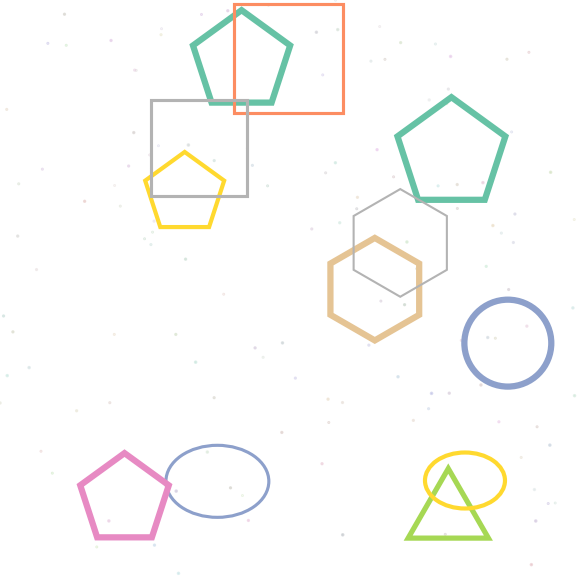[{"shape": "pentagon", "thickness": 3, "radius": 0.44, "center": [0.418, 0.893]}, {"shape": "pentagon", "thickness": 3, "radius": 0.49, "center": [0.782, 0.733]}, {"shape": "square", "thickness": 1.5, "radius": 0.47, "center": [0.499, 0.898]}, {"shape": "circle", "thickness": 3, "radius": 0.38, "center": [0.879, 0.405]}, {"shape": "oval", "thickness": 1.5, "radius": 0.45, "center": [0.376, 0.166]}, {"shape": "pentagon", "thickness": 3, "radius": 0.4, "center": [0.216, 0.134]}, {"shape": "triangle", "thickness": 2.5, "radius": 0.4, "center": [0.776, 0.107]}, {"shape": "pentagon", "thickness": 2, "radius": 0.36, "center": [0.32, 0.664]}, {"shape": "oval", "thickness": 2, "radius": 0.35, "center": [0.805, 0.167]}, {"shape": "hexagon", "thickness": 3, "radius": 0.44, "center": [0.649, 0.498]}, {"shape": "hexagon", "thickness": 1, "radius": 0.47, "center": [0.693, 0.579]}, {"shape": "square", "thickness": 1.5, "radius": 0.41, "center": [0.344, 0.743]}]